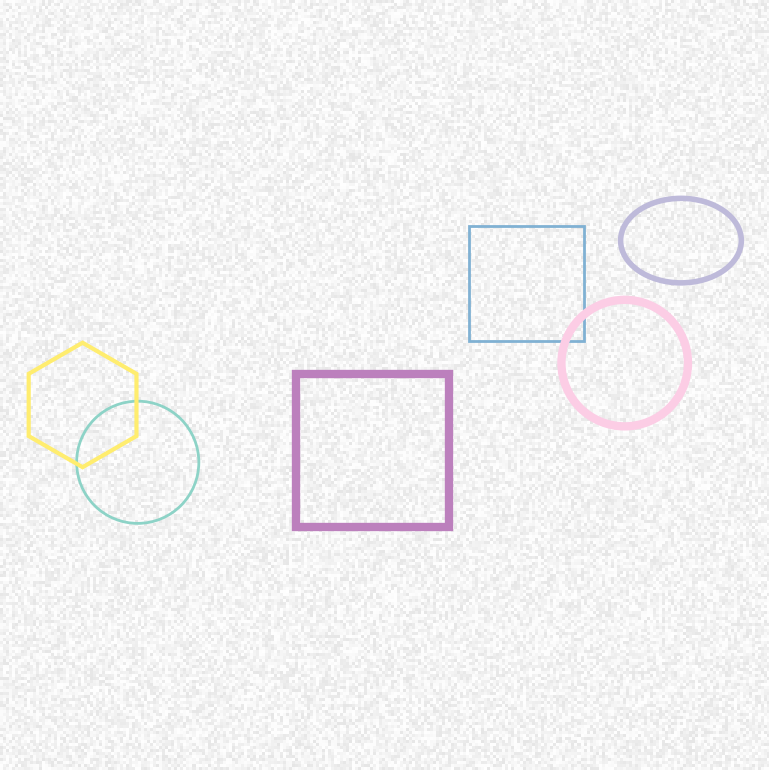[{"shape": "circle", "thickness": 1, "radius": 0.4, "center": [0.179, 0.4]}, {"shape": "oval", "thickness": 2, "radius": 0.39, "center": [0.884, 0.688]}, {"shape": "square", "thickness": 1, "radius": 0.37, "center": [0.684, 0.632]}, {"shape": "circle", "thickness": 3, "radius": 0.41, "center": [0.811, 0.528]}, {"shape": "square", "thickness": 3, "radius": 0.5, "center": [0.484, 0.415]}, {"shape": "hexagon", "thickness": 1.5, "radius": 0.4, "center": [0.107, 0.474]}]